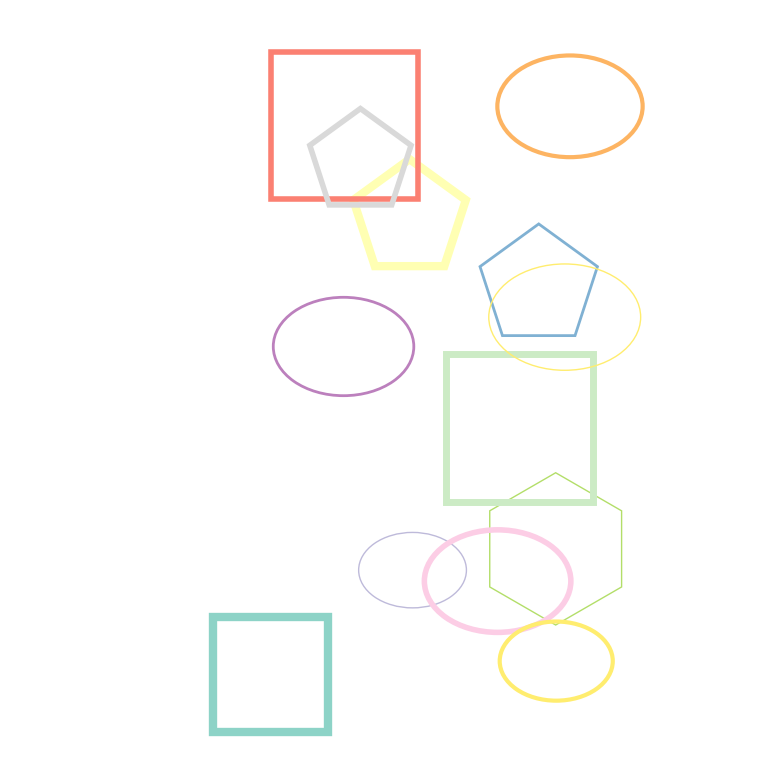[{"shape": "square", "thickness": 3, "radius": 0.37, "center": [0.351, 0.124]}, {"shape": "pentagon", "thickness": 3, "radius": 0.38, "center": [0.532, 0.716]}, {"shape": "oval", "thickness": 0.5, "radius": 0.35, "center": [0.536, 0.26]}, {"shape": "square", "thickness": 2, "radius": 0.48, "center": [0.448, 0.837]}, {"shape": "pentagon", "thickness": 1, "radius": 0.4, "center": [0.7, 0.629]}, {"shape": "oval", "thickness": 1.5, "radius": 0.47, "center": [0.74, 0.862]}, {"shape": "hexagon", "thickness": 0.5, "radius": 0.49, "center": [0.722, 0.287]}, {"shape": "oval", "thickness": 2, "radius": 0.48, "center": [0.646, 0.245]}, {"shape": "pentagon", "thickness": 2, "radius": 0.35, "center": [0.468, 0.79]}, {"shape": "oval", "thickness": 1, "radius": 0.46, "center": [0.446, 0.55]}, {"shape": "square", "thickness": 2.5, "radius": 0.48, "center": [0.674, 0.444]}, {"shape": "oval", "thickness": 0.5, "radius": 0.49, "center": [0.733, 0.588]}, {"shape": "oval", "thickness": 1.5, "radius": 0.37, "center": [0.722, 0.141]}]